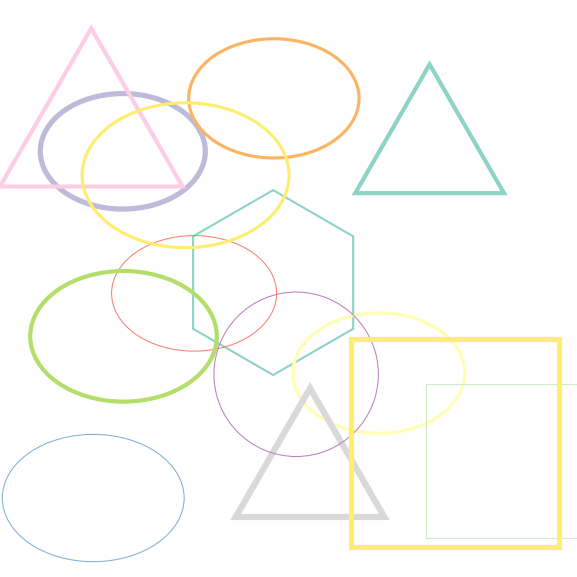[{"shape": "hexagon", "thickness": 1, "radius": 0.8, "center": [0.473, 0.51]}, {"shape": "triangle", "thickness": 2, "radius": 0.74, "center": [0.744, 0.739]}, {"shape": "oval", "thickness": 1.5, "radius": 0.74, "center": [0.656, 0.353]}, {"shape": "oval", "thickness": 2.5, "radius": 0.71, "center": [0.213, 0.737]}, {"shape": "oval", "thickness": 0.5, "radius": 0.71, "center": [0.336, 0.491]}, {"shape": "oval", "thickness": 0.5, "radius": 0.79, "center": [0.161, 0.137]}, {"shape": "oval", "thickness": 1.5, "radius": 0.74, "center": [0.474, 0.829]}, {"shape": "oval", "thickness": 2, "radius": 0.81, "center": [0.214, 0.417]}, {"shape": "triangle", "thickness": 2, "radius": 0.91, "center": [0.158, 0.767]}, {"shape": "triangle", "thickness": 3, "radius": 0.74, "center": [0.537, 0.178]}, {"shape": "circle", "thickness": 0.5, "radius": 0.71, "center": [0.513, 0.351]}, {"shape": "square", "thickness": 0.5, "radius": 0.67, "center": [0.872, 0.201]}, {"shape": "oval", "thickness": 1.5, "radius": 0.9, "center": [0.321, 0.696]}, {"shape": "square", "thickness": 2.5, "radius": 0.9, "center": [0.788, 0.233]}]